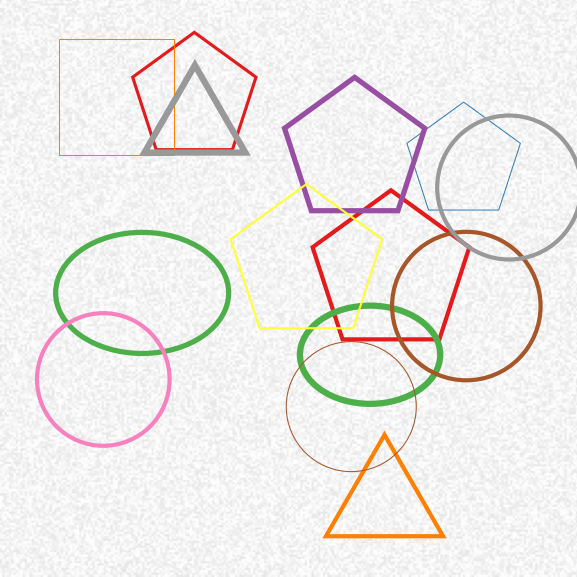[{"shape": "pentagon", "thickness": 2, "radius": 0.71, "center": [0.677, 0.527]}, {"shape": "pentagon", "thickness": 1.5, "radius": 0.56, "center": [0.337, 0.831]}, {"shape": "pentagon", "thickness": 0.5, "radius": 0.52, "center": [0.803, 0.719]}, {"shape": "oval", "thickness": 2.5, "radius": 0.75, "center": [0.246, 0.492]}, {"shape": "oval", "thickness": 3, "radius": 0.61, "center": [0.641, 0.385]}, {"shape": "pentagon", "thickness": 2.5, "radius": 0.64, "center": [0.614, 0.738]}, {"shape": "triangle", "thickness": 2, "radius": 0.59, "center": [0.666, 0.129]}, {"shape": "square", "thickness": 0.5, "radius": 0.5, "center": [0.202, 0.831]}, {"shape": "pentagon", "thickness": 1, "radius": 0.69, "center": [0.531, 0.542]}, {"shape": "circle", "thickness": 0.5, "radius": 0.56, "center": [0.608, 0.295]}, {"shape": "circle", "thickness": 2, "radius": 0.64, "center": [0.807, 0.469]}, {"shape": "circle", "thickness": 2, "radius": 0.57, "center": [0.179, 0.342]}, {"shape": "triangle", "thickness": 3, "radius": 0.5, "center": [0.337, 0.785]}, {"shape": "circle", "thickness": 2, "radius": 0.62, "center": [0.882, 0.674]}]